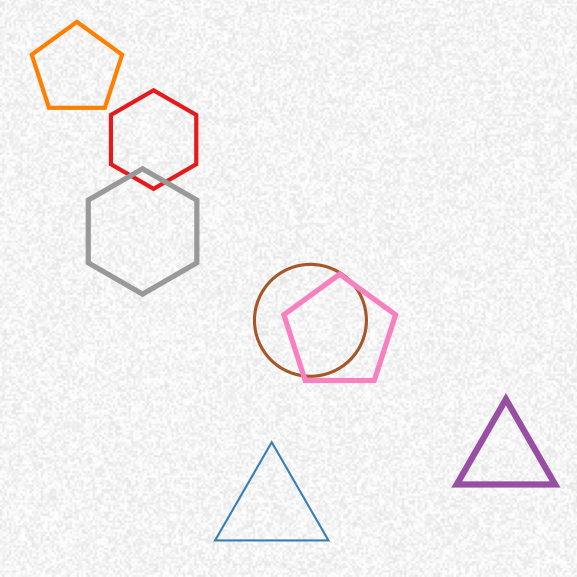[{"shape": "hexagon", "thickness": 2, "radius": 0.43, "center": [0.266, 0.757]}, {"shape": "triangle", "thickness": 1, "radius": 0.57, "center": [0.471, 0.12]}, {"shape": "triangle", "thickness": 3, "radius": 0.49, "center": [0.876, 0.209]}, {"shape": "pentagon", "thickness": 2, "radius": 0.41, "center": [0.133, 0.879]}, {"shape": "circle", "thickness": 1.5, "radius": 0.48, "center": [0.538, 0.444]}, {"shape": "pentagon", "thickness": 2.5, "radius": 0.51, "center": [0.588, 0.423]}, {"shape": "hexagon", "thickness": 2.5, "radius": 0.54, "center": [0.247, 0.598]}]